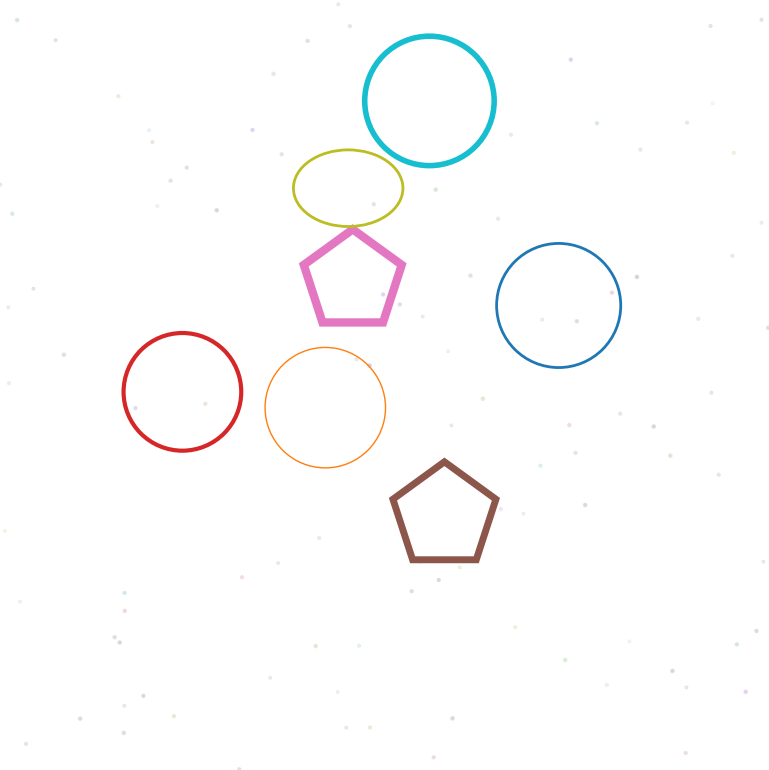[{"shape": "circle", "thickness": 1, "radius": 0.4, "center": [0.726, 0.603]}, {"shape": "circle", "thickness": 0.5, "radius": 0.39, "center": [0.422, 0.471]}, {"shape": "circle", "thickness": 1.5, "radius": 0.38, "center": [0.237, 0.491]}, {"shape": "pentagon", "thickness": 2.5, "radius": 0.35, "center": [0.577, 0.33]}, {"shape": "pentagon", "thickness": 3, "radius": 0.33, "center": [0.458, 0.635]}, {"shape": "oval", "thickness": 1, "radius": 0.36, "center": [0.452, 0.756]}, {"shape": "circle", "thickness": 2, "radius": 0.42, "center": [0.558, 0.869]}]